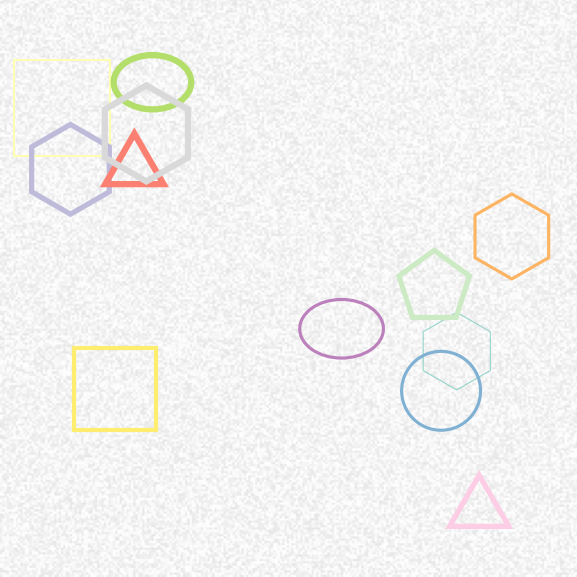[{"shape": "hexagon", "thickness": 0.5, "radius": 0.34, "center": [0.791, 0.391]}, {"shape": "square", "thickness": 1, "radius": 0.42, "center": [0.107, 0.812]}, {"shape": "hexagon", "thickness": 2.5, "radius": 0.39, "center": [0.122, 0.706]}, {"shape": "triangle", "thickness": 3, "radius": 0.29, "center": [0.233, 0.709]}, {"shape": "circle", "thickness": 1.5, "radius": 0.34, "center": [0.764, 0.322]}, {"shape": "hexagon", "thickness": 1.5, "radius": 0.37, "center": [0.886, 0.59]}, {"shape": "oval", "thickness": 3, "radius": 0.34, "center": [0.264, 0.857]}, {"shape": "triangle", "thickness": 2.5, "radius": 0.3, "center": [0.83, 0.117]}, {"shape": "hexagon", "thickness": 3, "radius": 0.42, "center": [0.253, 0.768]}, {"shape": "oval", "thickness": 1.5, "radius": 0.36, "center": [0.591, 0.43]}, {"shape": "pentagon", "thickness": 2.5, "radius": 0.32, "center": [0.752, 0.501]}, {"shape": "square", "thickness": 2, "radius": 0.35, "center": [0.199, 0.326]}]